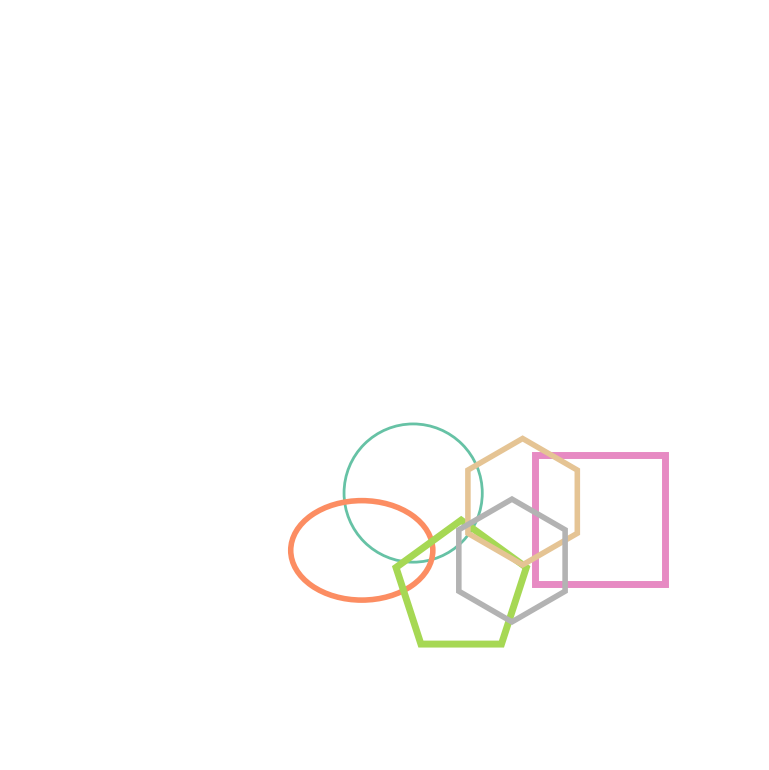[{"shape": "circle", "thickness": 1, "radius": 0.45, "center": [0.537, 0.36]}, {"shape": "oval", "thickness": 2, "radius": 0.46, "center": [0.47, 0.285]}, {"shape": "square", "thickness": 2.5, "radius": 0.42, "center": [0.779, 0.325]}, {"shape": "pentagon", "thickness": 2.5, "radius": 0.44, "center": [0.599, 0.236]}, {"shape": "hexagon", "thickness": 2, "radius": 0.41, "center": [0.679, 0.348]}, {"shape": "hexagon", "thickness": 2, "radius": 0.4, "center": [0.665, 0.272]}]